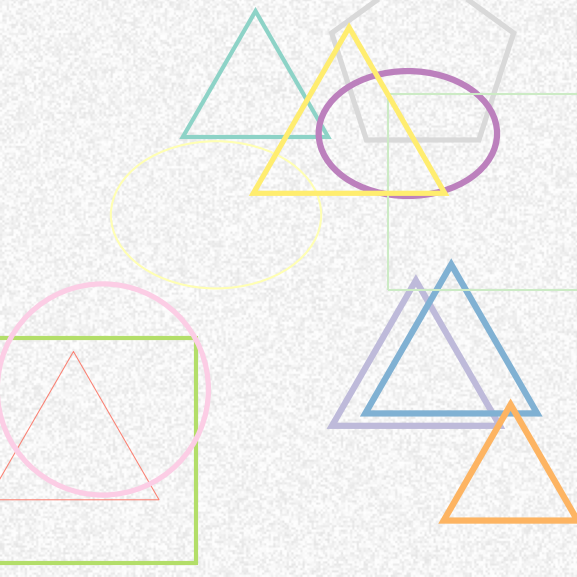[{"shape": "triangle", "thickness": 2, "radius": 0.73, "center": [0.442, 0.835]}, {"shape": "oval", "thickness": 1, "radius": 0.91, "center": [0.374, 0.627]}, {"shape": "triangle", "thickness": 3, "radius": 0.84, "center": [0.72, 0.346]}, {"shape": "triangle", "thickness": 0.5, "radius": 0.86, "center": [0.127, 0.219]}, {"shape": "triangle", "thickness": 3, "radius": 0.86, "center": [0.781, 0.369]}, {"shape": "triangle", "thickness": 3, "radius": 0.67, "center": [0.884, 0.165]}, {"shape": "square", "thickness": 2, "radius": 0.97, "center": [0.145, 0.219]}, {"shape": "circle", "thickness": 2.5, "radius": 0.91, "center": [0.178, 0.325]}, {"shape": "pentagon", "thickness": 2.5, "radius": 0.83, "center": [0.732, 0.891]}, {"shape": "oval", "thickness": 3, "radius": 0.77, "center": [0.706, 0.768]}, {"shape": "square", "thickness": 1, "radius": 0.85, "center": [0.841, 0.666]}, {"shape": "triangle", "thickness": 2.5, "radius": 0.96, "center": [0.604, 0.76]}]